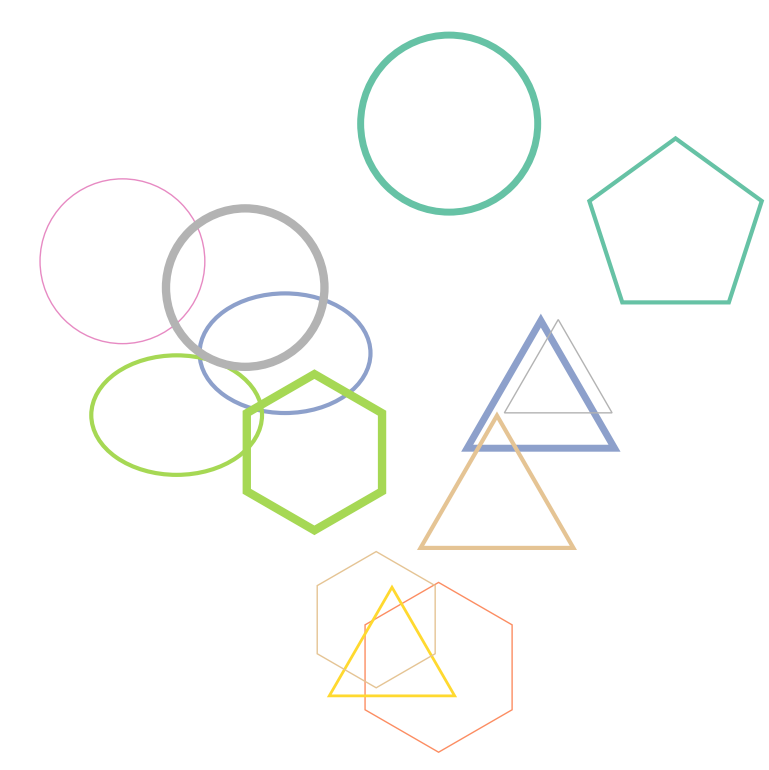[{"shape": "pentagon", "thickness": 1.5, "radius": 0.59, "center": [0.877, 0.703]}, {"shape": "circle", "thickness": 2.5, "radius": 0.57, "center": [0.583, 0.839]}, {"shape": "hexagon", "thickness": 0.5, "radius": 0.55, "center": [0.57, 0.133]}, {"shape": "triangle", "thickness": 2.5, "radius": 0.55, "center": [0.702, 0.473]}, {"shape": "oval", "thickness": 1.5, "radius": 0.55, "center": [0.37, 0.541]}, {"shape": "circle", "thickness": 0.5, "radius": 0.54, "center": [0.159, 0.661]}, {"shape": "oval", "thickness": 1.5, "radius": 0.55, "center": [0.229, 0.461]}, {"shape": "hexagon", "thickness": 3, "radius": 0.51, "center": [0.408, 0.413]}, {"shape": "triangle", "thickness": 1, "radius": 0.47, "center": [0.509, 0.143]}, {"shape": "hexagon", "thickness": 0.5, "radius": 0.44, "center": [0.489, 0.195]}, {"shape": "triangle", "thickness": 1.5, "radius": 0.57, "center": [0.645, 0.346]}, {"shape": "triangle", "thickness": 0.5, "radius": 0.4, "center": [0.725, 0.504]}, {"shape": "circle", "thickness": 3, "radius": 0.51, "center": [0.318, 0.626]}]